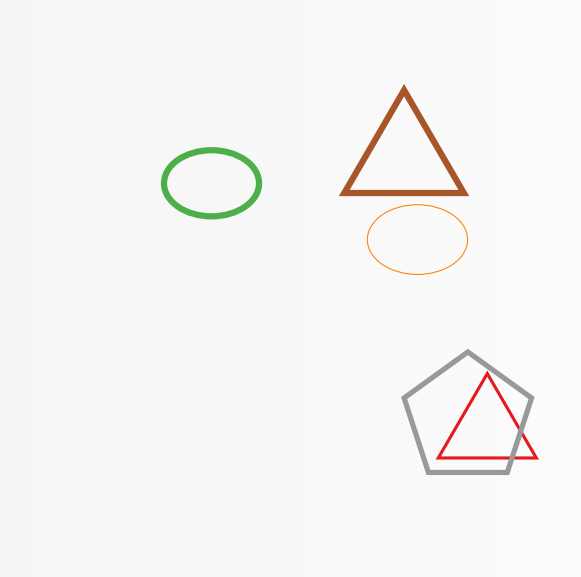[{"shape": "triangle", "thickness": 1.5, "radius": 0.49, "center": [0.838, 0.255]}, {"shape": "oval", "thickness": 3, "radius": 0.41, "center": [0.364, 0.682]}, {"shape": "oval", "thickness": 0.5, "radius": 0.43, "center": [0.718, 0.584]}, {"shape": "triangle", "thickness": 3, "radius": 0.59, "center": [0.695, 0.724]}, {"shape": "pentagon", "thickness": 2.5, "radius": 0.58, "center": [0.805, 0.274]}]